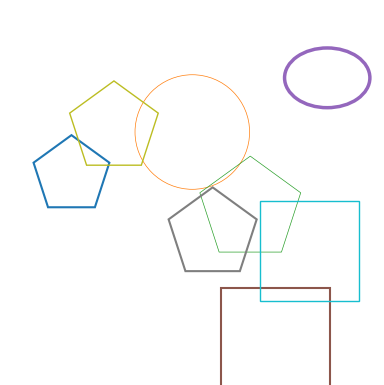[{"shape": "pentagon", "thickness": 1.5, "radius": 0.52, "center": [0.186, 0.545]}, {"shape": "circle", "thickness": 0.5, "radius": 0.74, "center": [0.499, 0.657]}, {"shape": "pentagon", "thickness": 0.5, "radius": 0.69, "center": [0.65, 0.457]}, {"shape": "oval", "thickness": 2.5, "radius": 0.55, "center": [0.85, 0.798]}, {"shape": "square", "thickness": 1.5, "radius": 0.71, "center": [0.716, 0.11]}, {"shape": "pentagon", "thickness": 1.5, "radius": 0.6, "center": [0.552, 0.393]}, {"shape": "pentagon", "thickness": 1, "radius": 0.6, "center": [0.296, 0.669]}, {"shape": "square", "thickness": 1, "radius": 0.64, "center": [0.804, 0.348]}]